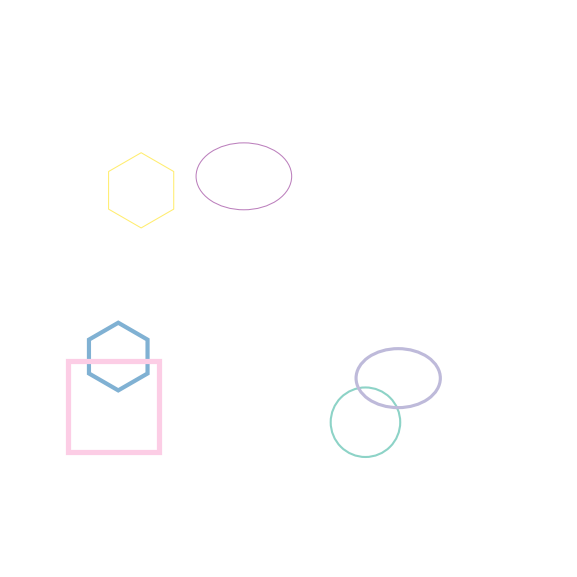[{"shape": "circle", "thickness": 1, "radius": 0.3, "center": [0.633, 0.268]}, {"shape": "oval", "thickness": 1.5, "radius": 0.36, "center": [0.69, 0.344]}, {"shape": "hexagon", "thickness": 2, "radius": 0.29, "center": [0.205, 0.382]}, {"shape": "square", "thickness": 2.5, "radius": 0.39, "center": [0.196, 0.295]}, {"shape": "oval", "thickness": 0.5, "radius": 0.41, "center": [0.422, 0.694]}, {"shape": "hexagon", "thickness": 0.5, "radius": 0.33, "center": [0.244, 0.67]}]